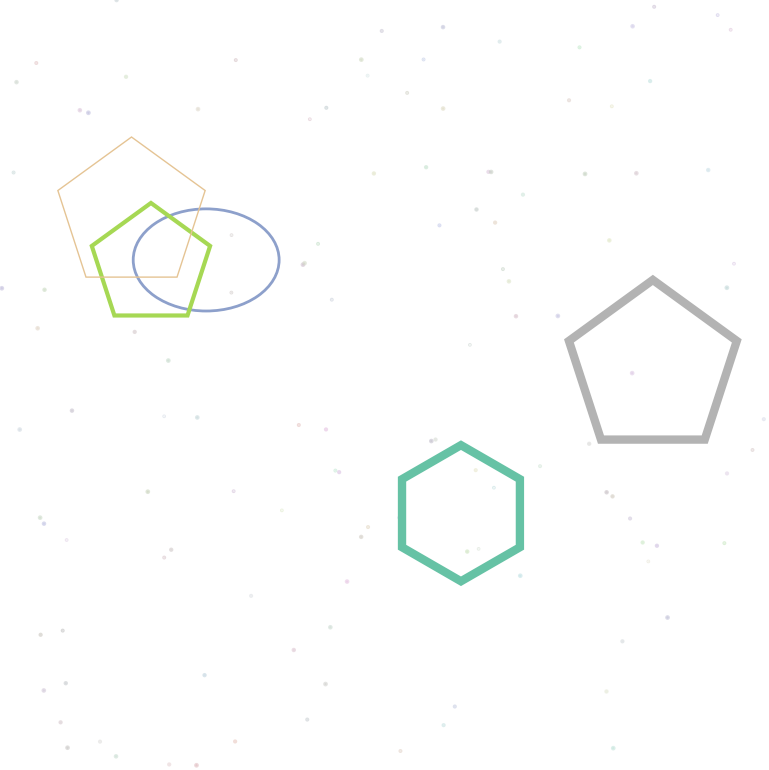[{"shape": "hexagon", "thickness": 3, "radius": 0.44, "center": [0.599, 0.334]}, {"shape": "oval", "thickness": 1, "radius": 0.47, "center": [0.268, 0.662]}, {"shape": "pentagon", "thickness": 1.5, "radius": 0.4, "center": [0.196, 0.656]}, {"shape": "pentagon", "thickness": 0.5, "radius": 0.5, "center": [0.171, 0.721]}, {"shape": "pentagon", "thickness": 3, "radius": 0.57, "center": [0.848, 0.522]}]